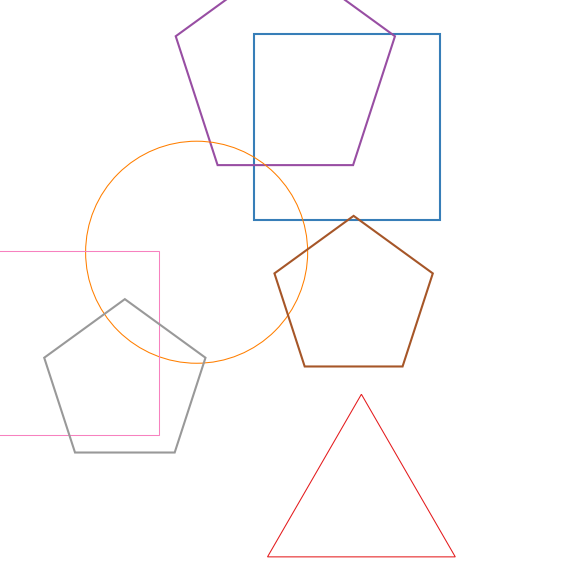[{"shape": "triangle", "thickness": 0.5, "radius": 0.94, "center": [0.626, 0.129]}, {"shape": "square", "thickness": 1, "radius": 0.81, "center": [0.601, 0.779]}, {"shape": "pentagon", "thickness": 1, "radius": 1.0, "center": [0.494, 0.875]}, {"shape": "circle", "thickness": 0.5, "radius": 0.96, "center": [0.34, 0.562]}, {"shape": "pentagon", "thickness": 1, "radius": 0.72, "center": [0.612, 0.481]}, {"shape": "square", "thickness": 0.5, "radius": 0.79, "center": [0.117, 0.405]}, {"shape": "pentagon", "thickness": 1, "radius": 0.73, "center": [0.216, 0.334]}]